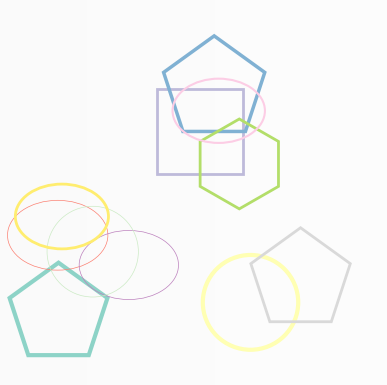[{"shape": "pentagon", "thickness": 3, "radius": 0.66, "center": [0.151, 0.185]}, {"shape": "circle", "thickness": 3, "radius": 0.62, "center": [0.646, 0.215]}, {"shape": "square", "thickness": 2, "radius": 0.56, "center": [0.517, 0.659]}, {"shape": "oval", "thickness": 0.5, "radius": 0.65, "center": [0.149, 0.389]}, {"shape": "pentagon", "thickness": 2.5, "radius": 0.69, "center": [0.553, 0.77]}, {"shape": "hexagon", "thickness": 2, "radius": 0.58, "center": [0.618, 0.574]}, {"shape": "oval", "thickness": 1.5, "radius": 0.6, "center": [0.564, 0.712]}, {"shape": "pentagon", "thickness": 2, "radius": 0.67, "center": [0.776, 0.273]}, {"shape": "oval", "thickness": 0.5, "radius": 0.64, "center": [0.333, 0.312]}, {"shape": "circle", "thickness": 0.5, "radius": 0.59, "center": [0.239, 0.346]}, {"shape": "oval", "thickness": 2, "radius": 0.6, "center": [0.16, 0.438]}]